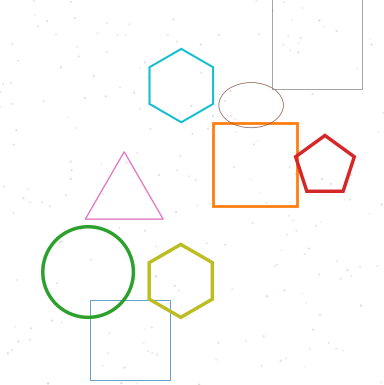[{"shape": "square", "thickness": 0.5, "radius": 0.52, "center": [0.339, 0.117]}, {"shape": "square", "thickness": 2, "radius": 0.54, "center": [0.661, 0.573]}, {"shape": "circle", "thickness": 2.5, "radius": 0.59, "center": [0.229, 0.293]}, {"shape": "pentagon", "thickness": 2.5, "radius": 0.4, "center": [0.844, 0.568]}, {"shape": "oval", "thickness": 0.5, "radius": 0.42, "center": [0.652, 0.727]}, {"shape": "triangle", "thickness": 1, "radius": 0.58, "center": [0.323, 0.489]}, {"shape": "square", "thickness": 0.5, "radius": 0.59, "center": [0.823, 0.887]}, {"shape": "hexagon", "thickness": 2.5, "radius": 0.47, "center": [0.47, 0.27]}, {"shape": "hexagon", "thickness": 1.5, "radius": 0.48, "center": [0.471, 0.778]}]